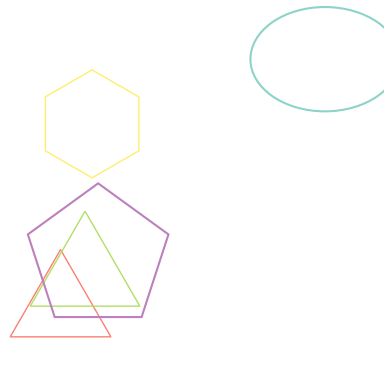[{"shape": "oval", "thickness": 1.5, "radius": 0.97, "center": [0.844, 0.846]}, {"shape": "triangle", "thickness": 1, "radius": 0.76, "center": [0.157, 0.201]}, {"shape": "triangle", "thickness": 1, "radius": 0.82, "center": [0.221, 0.287]}, {"shape": "pentagon", "thickness": 1.5, "radius": 0.96, "center": [0.255, 0.332]}, {"shape": "hexagon", "thickness": 1, "radius": 0.7, "center": [0.239, 0.678]}]